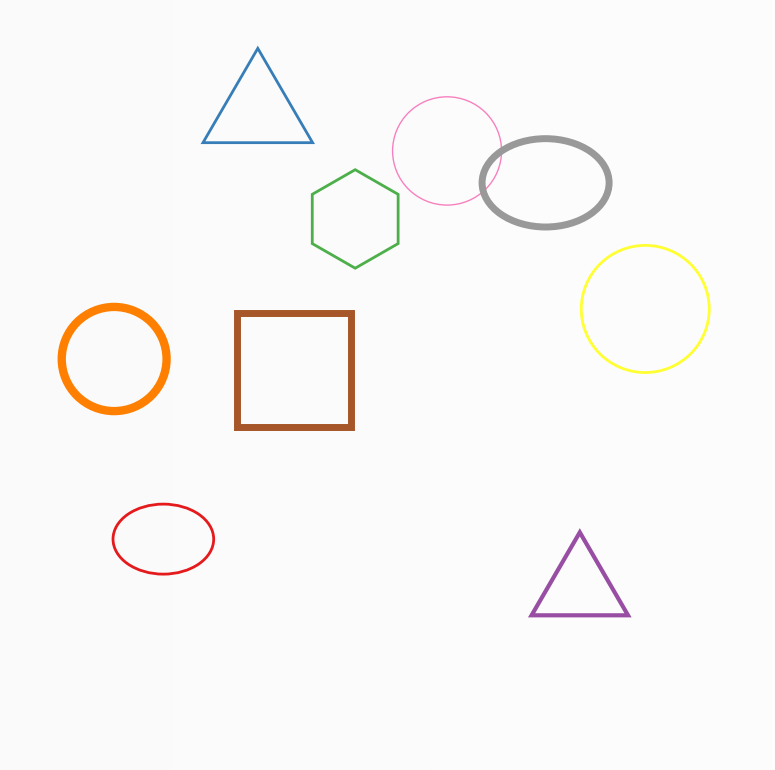[{"shape": "oval", "thickness": 1, "radius": 0.32, "center": [0.211, 0.3]}, {"shape": "triangle", "thickness": 1, "radius": 0.41, "center": [0.333, 0.856]}, {"shape": "hexagon", "thickness": 1, "radius": 0.32, "center": [0.458, 0.716]}, {"shape": "triangle", "thickness": 1.5, "radius": 0.36, "center": [0.748, 0.237]}, {"shape": "circle", "thickness": 3, "radius": 0.34, "center": [0.147, 0.534]}, {"shape": "circle", "thickness": 1, "radius": 0.41, "center": [0.833, 0.599]}, {"shape": "square", "thickness": 2.5, "radius": 0.37, "center": [0.379, 0.52]}, {"shape": "circle", "thickness": 0.5, "radius": 0.35, "center": [0.577, 0.804]}, {"shape": "oval", "thickness": 2.5, "radius": 0.41, "center": [0.704, 0.763]}]